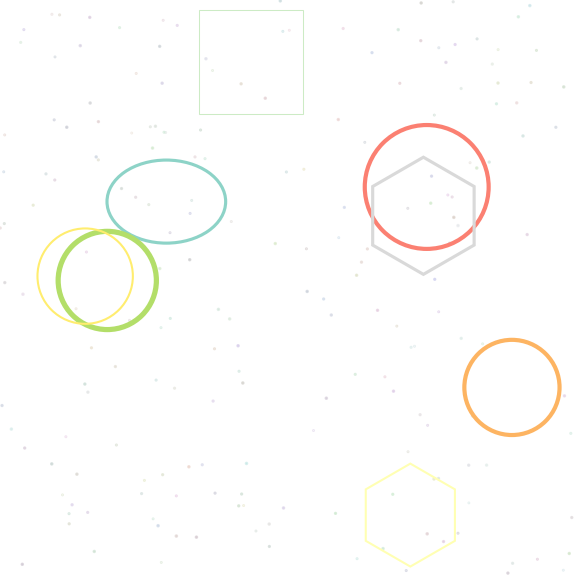[{"shape": "oval", "thickness": 1.5, "radius": 0.51, "center": [0.288, 0.65]}, {"shape": "hexagon", "thickness": 1, "radius": 0.45, "center": [0.711, 0.107]}, {"shape": "circle", "thickness": 2, "radius": 0.54, "center": [0.739, 0.675]}, {"shape": "circle", "thickness": 2, "radius": 0.41, "center": [0.887, 0.328]}, {"shape": "circle", "thickness": 2.5, "radius": 0.43, "center": [0.186, 0.513]}, {"shape": "hexagon", "thickness": 1.5, "radius": 0.51, "center": [0.733, 0.625]}, {"shape": "square", "thickness": 0.5, "radius": 0.45, "center": [0.435, 0.892]}, {"shape": "circle", "thickness": 1, "radius": 0.41, "center": [0.147, 0.521]}]